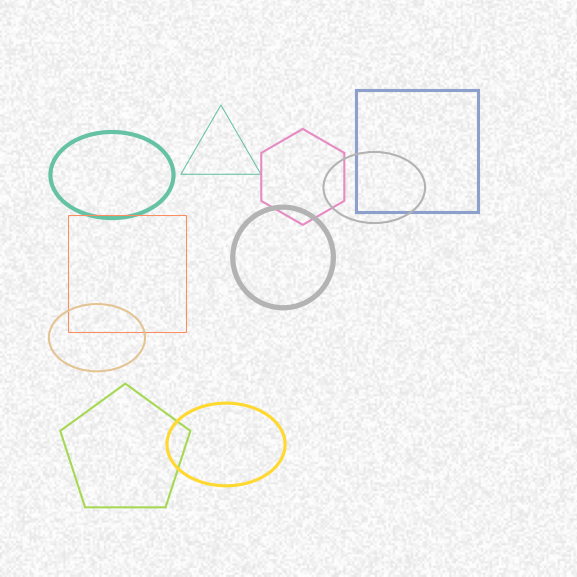[{"shape": "triangle", "thickness": 0.5, "radius": 0.4, "center": [0.383, 0.737]}, {"shape": "oval", "thickness": 2, "radius": 0.53, "center": [0.194, 0.696]}, {"shape": "square", "thickness": 0.5, "radius": 0.51, "center": [0.22, 0.525]}, {"shape": "square", "thickness": 1.5, "radius": 0.53, "center": [0.722, 0.737]}, {"shape": "hexagon", "thickness": 1, "radius": 0.42, "center": [0.524, 0.693]}, {"shape": "pentagon", "thickness": 1, "radius": 0.59, "center": [0.217, 0.216]}, {"shape": "oval", "thickness": 1.5, "radius": 0.51, "center": [0.391, 0.23]}, {"shape": "oval", "thickness": 1, "radius": 0.42, "center": [0.168, 0.414]}, {"shape": "oval", "thickness": 1, "radius": 0.44, "center": [0.648, 0.674]}, {"shape": "circle", "thickness": 2.5, "radius": 0.44, "center": [0.49, 0.553]}]